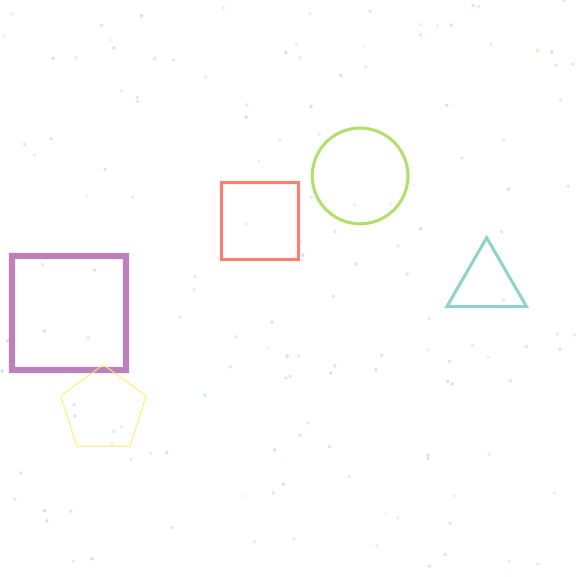[{"shape": "triangle", "thickness": 1.5, "radius": 0.4, "center": [0.843, 0.508]}, {"shape": "square", "thickness": 1.5, "radius": 0.34, "center": [0.45, 0.617]}, {"shape": "circle", "thickness": 1.5, "radius": 0.41, "center": [0.624, 0.694]}, {"shape": "square", "thickness": 3, "radius": 0.49, "center": [0.12, 0.458]}, {"shape": "pentagon", "thickness": 0.5, "radius": 0.39, "center": [0.179, 0.29]}]